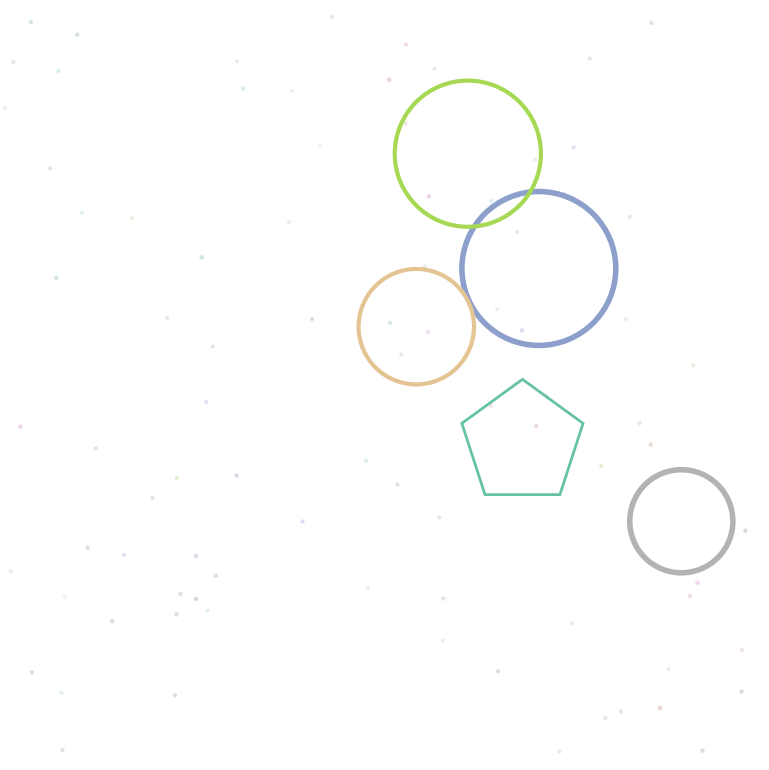[{"shape": "pentagon", "thickness": 1, "radius": 0.41, "center": [0.679, 0.425]}, {"shape": "circle", "thickness": 2, "radius": 0.5, "center": [0.7, 0.651]}, {"shape": "circle", "thickness": 1.5, "radius": 0.47, "center": [0.608, 0.8]}, {"shape": "circle", "thickness": 1.5, "radius": 0.37, "center": [0.541, 0.576]}, {"shape": "circle", "thickness": 2, "radius": 0.33, "center": [0.885, 0.323]}]